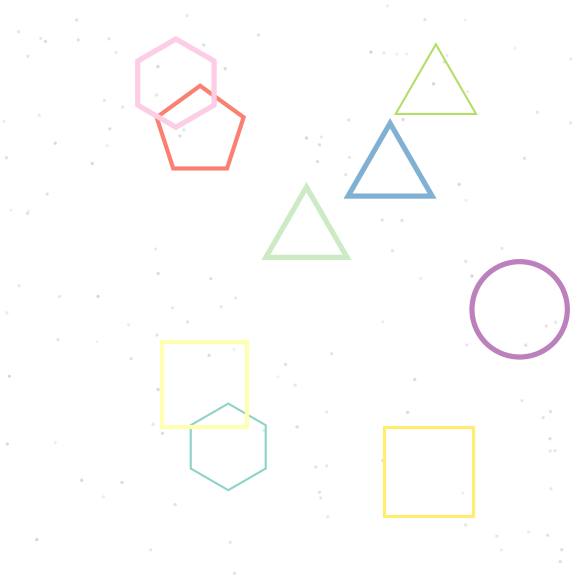[{"shape": "hexagon", "thickness": 1, "radius": 0.37, "center": [0.395, 0.225]}, {"shape": "square", "thickness": 2, "radius": 0.37, "center": [0.355, 0.333]}, {"shape": "pentagon", "thickness": 2, "radius": 0.4, "center": [0.347, 0.771]}, {"shape": "triangle", "thickness": 2.5, "radius": 0.42, "center": [0.675, 0.702]}, {"shape": "triangle", "thickness": 1, "radius": 0.4, "center": [0.755, 0.842]}, {"shape": "hexagon", "thickness": 2.5, "radius": 0.38, "center": [0.305, 0.855]}, {"shape": "circle", "thickness": 2.5, "radius": 0.41, "center": [0.9, 0.463]}, {"shape": "triangle", "thickness": 2.5, "radius": 0.41, "center": [0.531, 0.594]}, {"shape": "square", "thickness": 1.5, "radius": 0.38, "center": [0.742, 0.183]}]